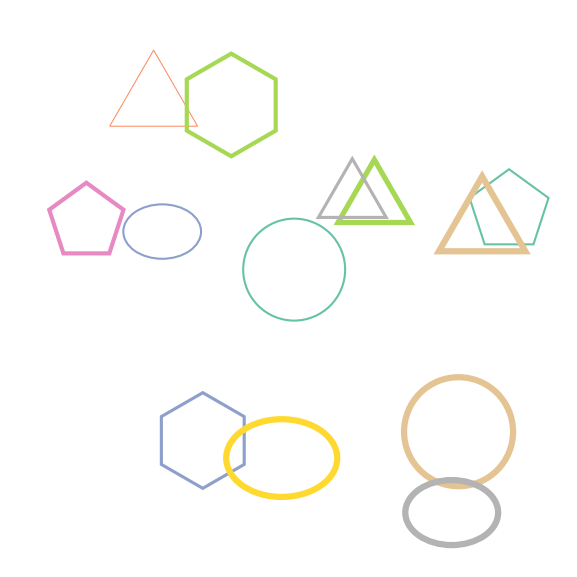[{"shape": "pentagon", "thickness": 1, "radius": 0.36, "center": [0.881, 0.634]}, {"shape": "circle", "thickness": 1, "radius": 0.44, "center": [0.509, 0.532]}, {"shape": "triangle", "thickness": 0.5, "radius": 0.44, "center": [0.266, 0.825]}, {"shape": "oval", "thickness": 1, "radius": 0.34, "center": [0.281, 0.598]}, {"shape": "hexagon", "thickness": 1.5, "radius": 0.41, "center": [0.351, 0.236]}, {"shape": "pentagon", "thickness": 2, "radius": 0.34, "center": [0.15, 0.615]}, {"shape": "triangle", "thickness": 2.5, "radius": 0.36, "center": [0.648, 0.65]}, {"shape": "hexagon", "thickness": 2, "radius": 0.44, "center": [0.4, 0.817]}, {"shape": "oval", "thickness": 3, "radius": 0.48, "center": [0.488, 0.206]}, {"shape": "circle", "thickness": 3, "radius": 0.47, "center": [0.794, 0.252]}, {"shape": "triangle", "thickness": 3, "radius": 0.43, "center": [0.835, 0.607]}, {"shape": "oval", "thickness": 3, "radius": 0.4, "center": [0.782, 0.112]}, {"shape": "triangle", "thickness": 1.5, "radius": 0.34, "center": [0.61, 0.657]}]